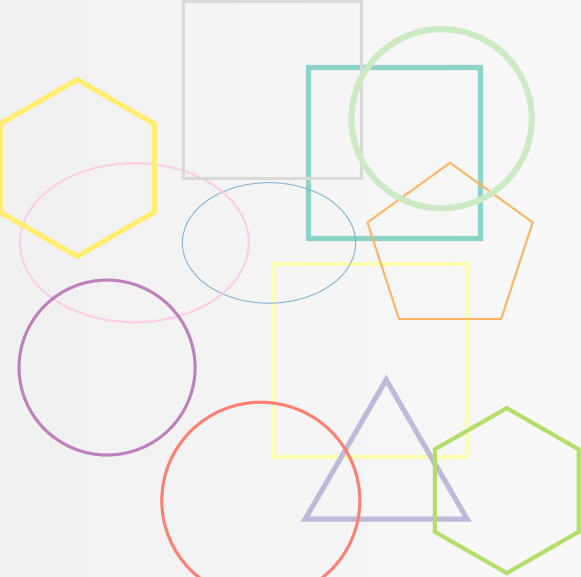[{"shape": "square", "thickness": 2.5, "radius": 0.74, "center": [0.678, 0.735]}, {"shape": "square", "thickness": 2, "radius": 0.84, "center": [0.636, 0.375]}, {"shape": "triangle", "thickness": 2.5, "radius": 0.8, "center": [0.664, 0.181]}, {"shape": "circle", "thickness": 1.5, "radius": 0.85, "center": [0.449, 0.132]}, {"shape": "oval", "thickness": 0.5, "radius": 0.75, "center": [0.463, 0.579]}, {"shape": "pentagon", "thickness": 1, "radius": 0.75, "center": [0.774, 0.568]}, {"shape": "hexagon", "thickness": 2, "radius": 0.71, "center": [0.872, 0.15]}, {"shape": "oval", "thickness": 1, "radius": 0.98, "center": [0.231, 0.579]}, {"shape": "square", "thickness": 1.5, "radius": 0.76, "center": [0.468, 0.845]}, {"shape": "circle", "thickness": 1.5, "radius": 0.76, "center": [0.184, 0.363]}, {"shape": "circle", "thickness": 3, "radius": 0.78, "center": [0.76, 0.794]}, {"shape": "hexagon", "thickness": 2.5, "radius": 0.77, "center": [0.133, 0.708]}]